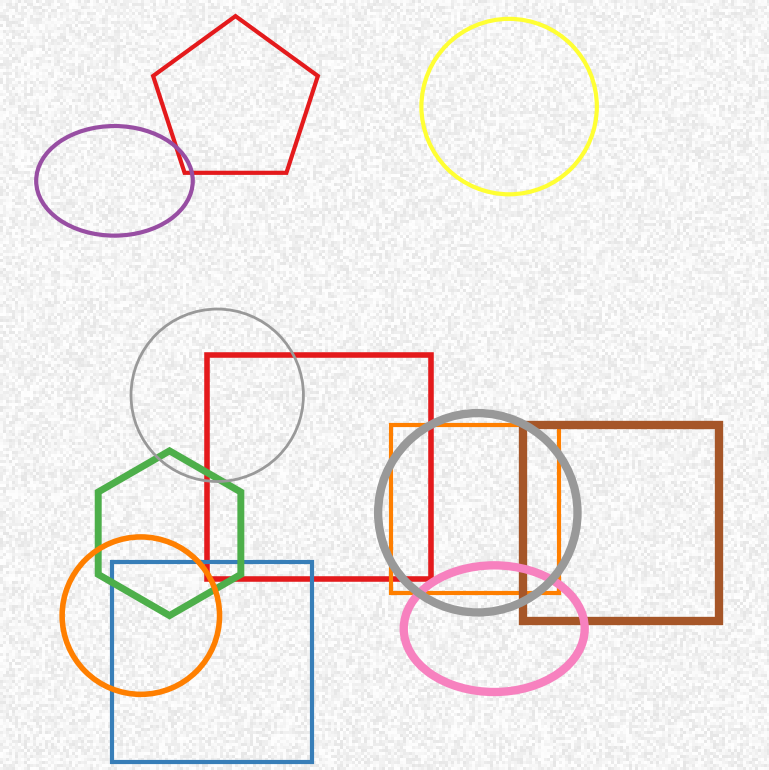[{"shape": "pentagon", "thickness": 1.5, "radius": 0.56, "center": [0.306, 0.867]}, {"shape": "square", "thickness": 2, "radius": 0.73, "center": [0.414, 0.394]}, {"shape": "square", "thickness": 1.5, "radius": 0.65, "center": [0.275, 0.14]}, {"shape": "hexagon", "thickness": 2.5, "radius": 0.53, "center": [0.22, 0.308]}, {"shape": "oval", "thickness": 1.5, "radius": 0.51, "center": [0.149, 0.765]}, {"shape": "circle", "thickness": 2, "radius": 0.51, "center": [0.183, 0.2]}, {"shape": "square", "thickness": 1.5, "radius": 0.55, "center": [0.617, 0.339]}, {"shape": "circle", "thickness": 1.5, "radius": 0.57, "center": [0.661, 0.862]}, {"shape": "square", "thickness": 3, "radius": 0.64, "center": [0.806, 0.321]}, {"shape": "oval", "thickness": 3, "radius": 0.59, "center": [0.642, 0.184]}, {"shape": "circle", "thickness": 3, "radius": 0.65, "center": [0.621, 0.334]}, {"shape": "circle", "thickness": 1, "radius": 0.56, "center": [0.282, 0.487]}]